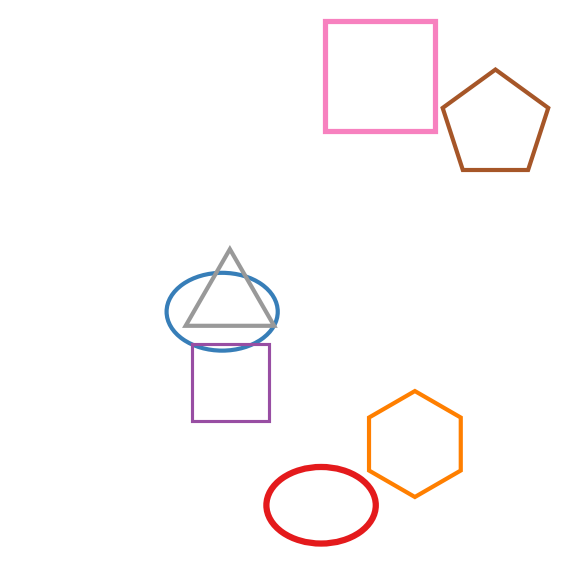[{"shape": "oval", "thickness": 3, "radius": 0.47, "center": [0.556, 0.124]}, {"shape": "oval", "thickness": 2, "radius": 0.48, "center": [0.385, 0.459]}, {"shape": "square", "thickness": 1.5, "radius": 0.33, "center": [0.399, 0.337]}, {"shape": "hexagon", "thickness": 2, "radius": 0.46, "center": [0.718, 0.23]}, {"shape": "pentagon", "thickness": 2, "radius": 0.48, "center": [0.858, 0.783]}, {"shape": "square", "thickness": 2.5, "radius": 0.48, "center": [0.658, 0.868]}, {"shape": "triangle", "thickness": 2, "radius": 0.44, "center": [0.398, 0.479]}]